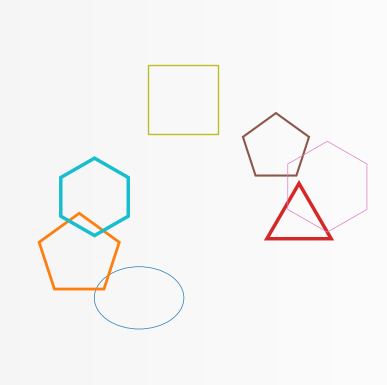[{"shape": "oval", "thickness": 0.5, "radius": 0.58, "center": [0.359, 0.226]}, {"shape": "pentagon", "thickness": 2, "radius": 0.54, "center": [0.204, 0.337]}, {"shape": "triangle", "thickness": 2.5, "radius": 0.48, "center": [0.772, 0.428]}, {"shape": "pentagon", "thickness": 1.5, "radius": 0.45, "center": [0.712, 0.617]}, {"shape": "hexagon", "thickness": 0.5, "radius": 0.59, "center": [0.845, 0.515]}, {"shape": "square", "thickness": 1, "radius": 0.45, "center": [0.473, 0.742]}, {"shape": "hexagon", "thickness": 2.5, "radius": 0.5, "center": [0.244, 0.489]}]